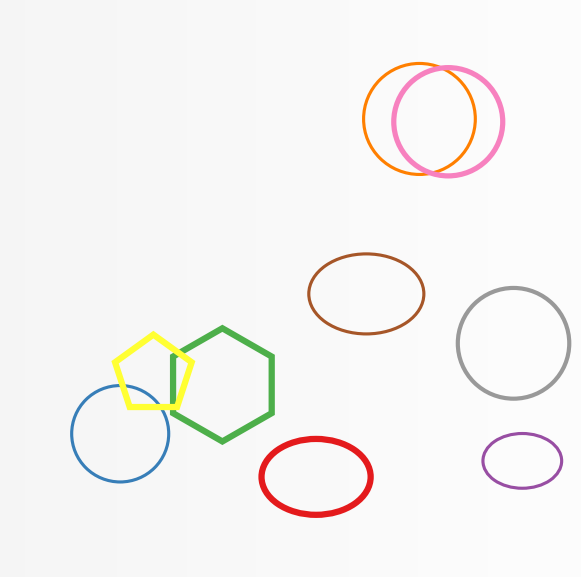[{"shape": "oval", "thickness": 3, "radius": 0.47, "center": [0.544, 0.173]}, {"shape": "circle", "thickness": 1.5, "radius": 0.42, "center": [0.207, 0.248]}, {"shape": "hexagon", "thickness": 3, "radius": 0.49, "center": [0.383, 0.333]}, {"shape": "oval", "thickness": 1.5, "radius": 0.34, "center": [0.899, 0.201]}, {"shape": "circle", "thickness": 1.5, "radius": 0.48, "center": [0.722, 0.793]}, {"shape": "pentagon", "thickness": 3, "radius": 0.35, "center": [0.264, 0.35]}, {"shape": "oval", "thickness": 1.5, "radius": 0.49, "center": [0.63, 0.49]}, {"shape": "circle", "thickness": 2.5, "radius": 0.47, "center": [0.771, 0.788]}, {"shape": "circle", "thickness": 2, "radius": 0.48, "center": [0.883, 0.405]}]